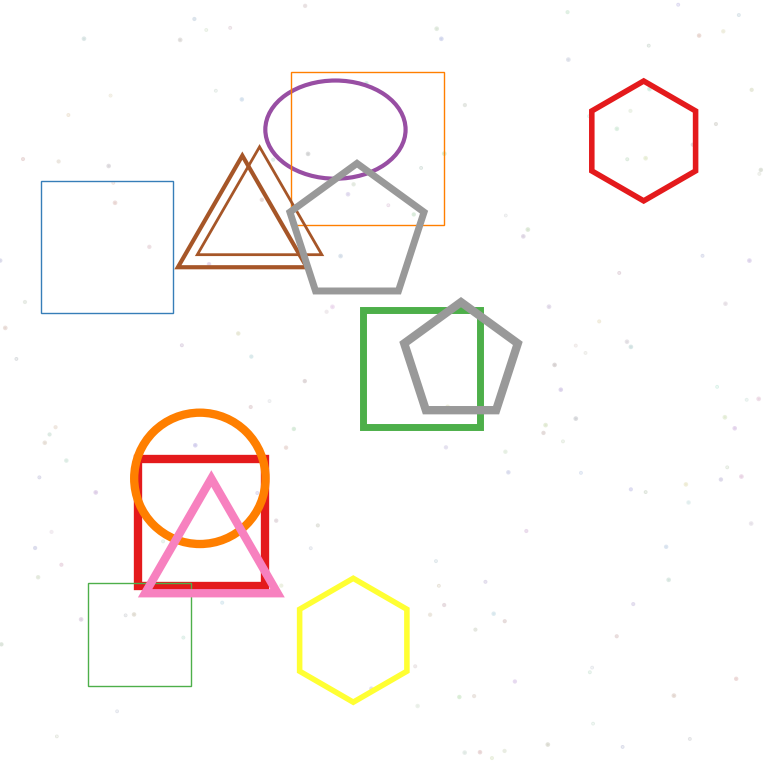[{"shape": "hexagon", "thickness": 2, "radius": 0.39, "center": [0.836, 0.817]}, {"shape": "square", "thickness": 3, "radius": 0.41, "center": [0.262, 0.322]}, {"shape": "square", "thickness": 0.5, "radius": 0.43, "center": [0.139, 0.679]}, {"shape": "square", "thickness": 0.5, "radius": 0.34, "center": [0.181, 0.176]}, {"shape": "square", "thickness": 2.5, "radius": 0.38, "center": [0.547, 0.522]}, {"shape": "oval", "thickness": 1.5, "radius": 0.46, "center": [0.436, 0.832]}, {"shape": "square", "thickness": 0.5, "radius": 0.5, "center": [0.477, 0.807]}, {"shape": "circle", "thickness": 3, "radius": 0.43, "center": [0.26, 0.379]}, {"shape": "hexagon", "thickness": 2, "radius": 0.4, "center": [0.459, 0.169]}, {"shape": "triangle", "thickness": 1, "radius": 0.47, "center": [0.337, 0.716]}, {"shape": "triangle", "thickness": 1.5, "radius": 0.48, "center": [0.315, 0.701]}, {"shape": "triangle", "thickness": 3, "radius": 0.5, "center": [0.274, 0.279]}, {"shape": "pentagon", "thickness": 3, "radius": 0.39, "center": [0.599, 0.53]}, {"shape": "pentagon", "thickness": 2.5, "radius": 0.46, "center": [0.464, 0.696]}]